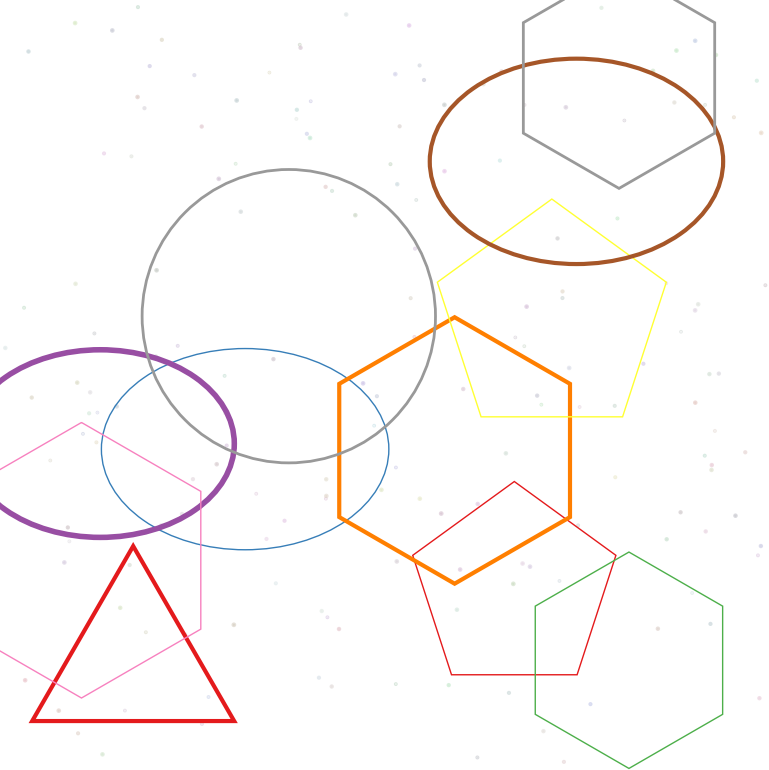[{"shape": "triangle", "thickness": 1.5, "radius": 0.76, "center": [0.173, 0.139]}, {"shape": "pentagon", "thickness": 0.5, "radius": 0.69, "center": [0.668, 0.236]}, {"shape": "oval", "thickness": 0.5, "radius": 0.93, "center": [0.318, 0.417]}, {"shape": "hexagon", "thickness": 0.5, "radius": 0.7, "center": [0.817, 0.143]}, {"shape": "oval", "thickness": 2, "radius": 0.87, "center": [0.13, 0.424]}, {"shape": "hexagon", "thickness": 1.5, "radius": 0.87, "center": [0.59, 0.415]}, {"shape": "pentagon", "thickness": 0.5, "radius": 0.78, "center": [0.717, 0.585]}, {"shape": "oval", "thickness": 1.5, "radius": 0.95, "center": [0.749, 0.79]}, {"shape": "hexagon", "thickness": 0.5, "radius": 0.89, "center": [0.106, 0.272]}, {"shape": "circle", "thickness": 1, "radius": 0.95, "center": [0.375, 0.589]}, {"shape": "hexagon", "thickness": 1, "radius": 0.72, "center": [0.804, 0.899]}]